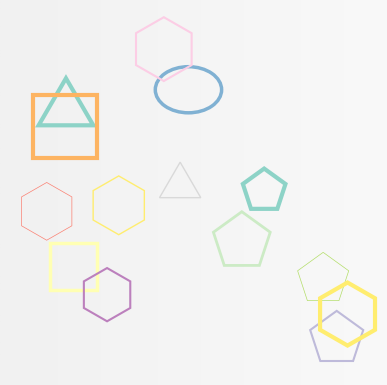[{"shape": "pentagon", "thickness": 3, "radius": 0.29, "center": [0.682, 0.504]}, {"shape": "triangle", "thickness": 3, "radius": 0.41, "center": [0.17, 0.715]}, {"shape": "square", "thickness": 2.5, "radius": 0.31, "center": [0.189, 0.308]}, {"shape": "pentagon", "thickness": 1.5, "radius": 0.36, "center": [0.869, 0.121]}, {"shape": "hexagon", "thickness": 0.5, "radius": 0.38, "center": [0.121, 0.451]}, {"shape": "oval", "thickness": 2.5, "radius": 0.43, "center": [0.486, 0.767]}, {"shape": "square", "thickness": 3, "radius": 0.41, "center": [0.169, 0.671]}, {"shape": "pentagon", "thickness": 0.5, "radius": 0.35, "center": [0.834, 0.275]}, {"shape": "hexagon", "thickness": 1.5, "radius": 0.41, "center": [0.423, 0.872]}, {"shape": "triangle", "thickness": 1, "radius": 0.31, "center": [0.465, 0.517]}, {"shape": "hexagon", "thickness": 1.5, "radius": 0.35, "center": [0.276, 0.235]}, {"shape": "pentagon", "thickness": 2, "radius": 0.39, "center": [0.624, 0.373]}, {"shape": "hexagon", "thickness": 3, "radius": 0.41, "center": [0.897, 0.184]}, {"shape": "hexagon", "thickness": 1, "radius": 0.38, "center": [0.306, 0.467]}]